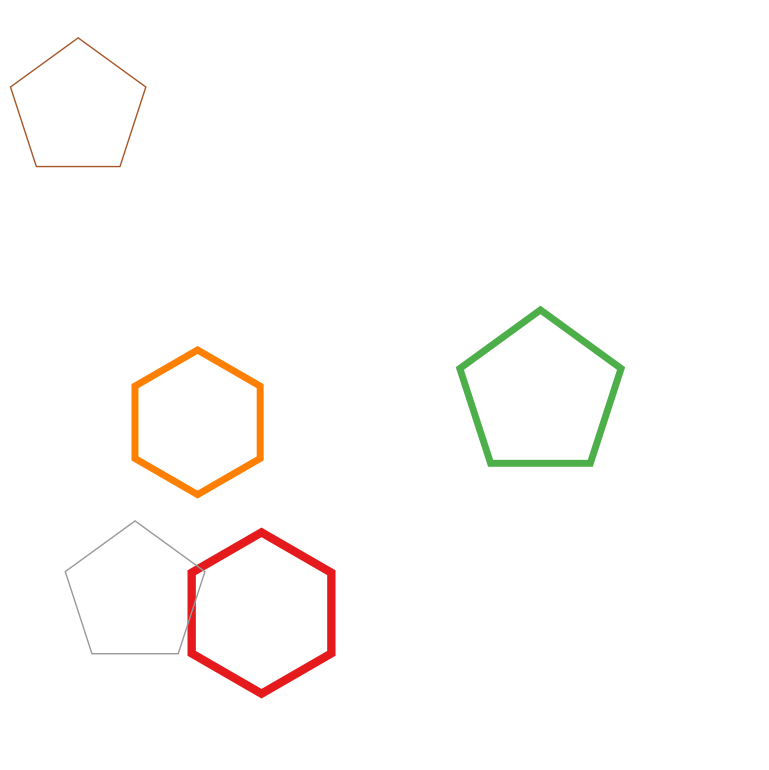[{"shape": "hexagon", "thickness": 3, "radius": 0.52, "center": [0.34, 0.204]}, {"shape": "pentagon", "thickness": 2.5, "radius": 0.55, "center": [0.702, 0.487]}, {"shape": "hexagon", "thickness": 2.5, "radius": 0.47, "center": [0.257, 0.452]}, {"shape": "pentagon", "thickness": 0.5, "radius": 0.46, "center": [0.101, 0.858]}, {"shape": "pentagon", "thickness": 0.5, "radius": 0.48, "center": [0.175, 0.228]}]